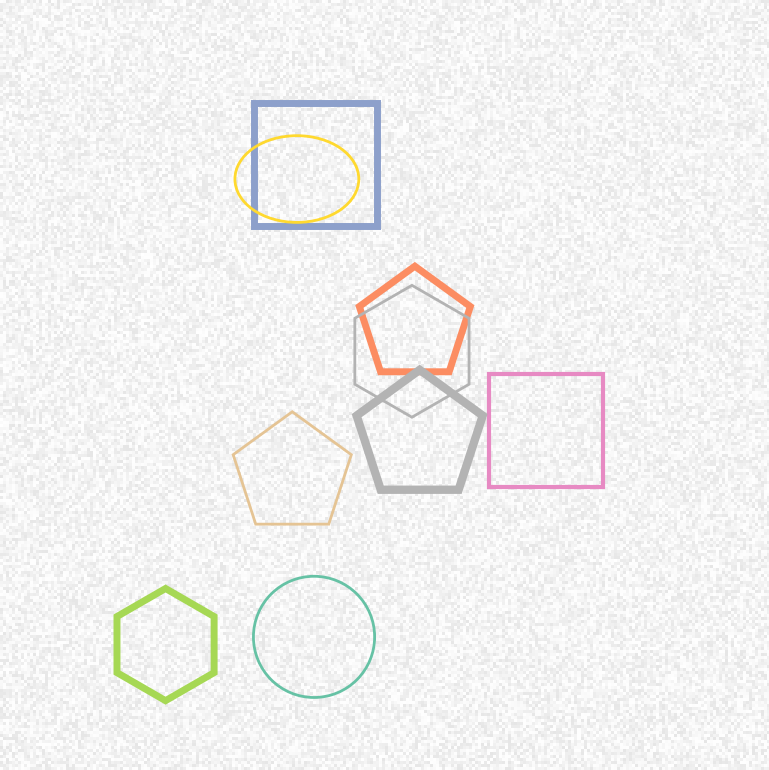[{"shape": "circle", "thickness": 1, "radius": 0.39, "center": [0.408, 0.173]}, {"shape": "pentagon", "thickness": 2.5, "radius": 0.38, "center": [0.539, 0.579]}, {"shape": "square", "thickness": 2.5, "radius": 0.4, "center": [0.41, 0.786]}, {"shape": "square", "thickness": 1.5, "radius": 0.37, "center": [0.709, 0.441]}, {"shape": "hexagon", "thickness": 2.5, "radius": 0.36, "center": [0.215, 0.163]}, {"shape": "oval", "thickness": 1, "radius": 0.4, "center": [0.386, 0.767]}, {"shape": "pentagon", "thickness": 1, "radius": 0.4, "center": [0.38, 0.385]}, {"shape": "hexagon", "thickness": 1, "radius": 0.43, "center": [0.535, 0.544]}, {"shape": "pentagon", "thickness": 3, "radius": 0.43, "center": [0.545, 0.434]}]